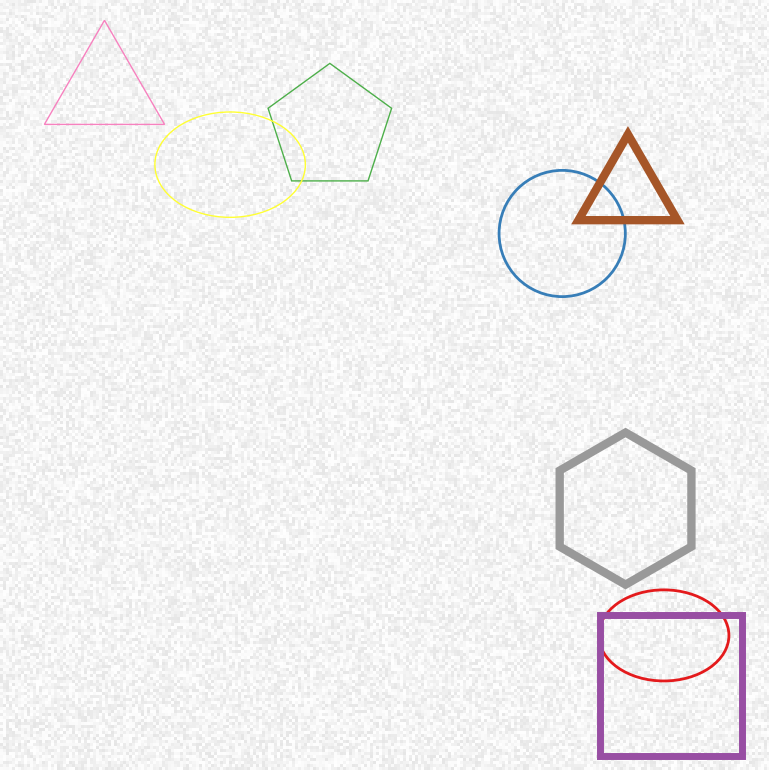[{"shape": "oval", "thickness": 1, "radius": 0.42, "center": [0.862, 0.175]}, {"shape": "circle", "thickness": 1, "radius": 0.41, "center": [0.73, 0.697]}, {"shape": "pentagon", "thickness": 0.5, "radius": 0.42, "center": [0.428, 0.833]}, {"shape": "square", "thickness": 2.5, "radius": 0.46, "center": [0.872, 0.11]}, {"shape": "oval", "thickness": 0.5, "radius": 0.49, "center": [0.299, 0.786]}, {"shape": "triangle", "thickness": 3, "radius": 0.37, "center": [0.816, 0.751]}, {"shape": "triangle", "thickness": 0.5, "radius": 0.45, "center": [0.136, 0.883]}, {"shape": "hexagon", "thickness": 3, "radius": 0.49, "center": [0.812, 0.339]}]